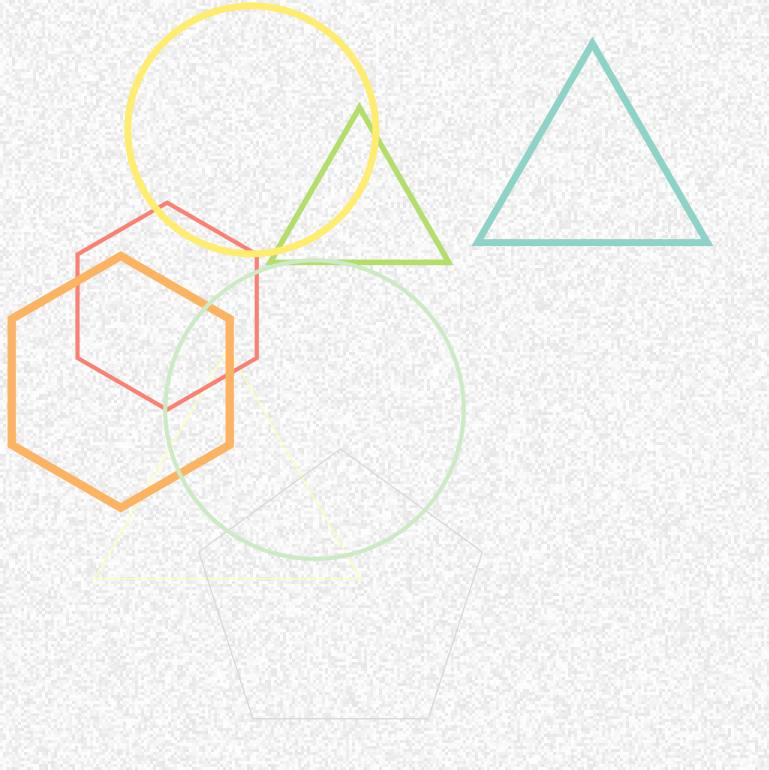[{"shape": "triangle", "thickness": 2.5, "radius": 0.86, "center": [0.769, 0.771]}, {"shape": "triangle", "thickness": 0.5, "radius": 1.0, "center": [0.296, 0.348]}, {"shape": "hexagon", "thickness": 1.5, "radius": 0.67, "center": [0.217, 0.602]}, {"shape": "hexagon", "thickness": 3, "radius": 0.82, "center": [0.157, 0.504]}, {"shape": "triangle", "thickness": 2, "radius": 0.67, "center": [0.467, 0.726]}, {"shape": "pentagon", "thickness": 0.5, "radius": 0.97, "center": [0.442, 0.223]}, {"shape": "circle", "thickness": 1.5, "radius": 0.97, "center": [0.408, 0.468]}, {"shape": "circle", "thickness": 2.5, "radius": 0.81, "center": [0.327, 0.831]}]